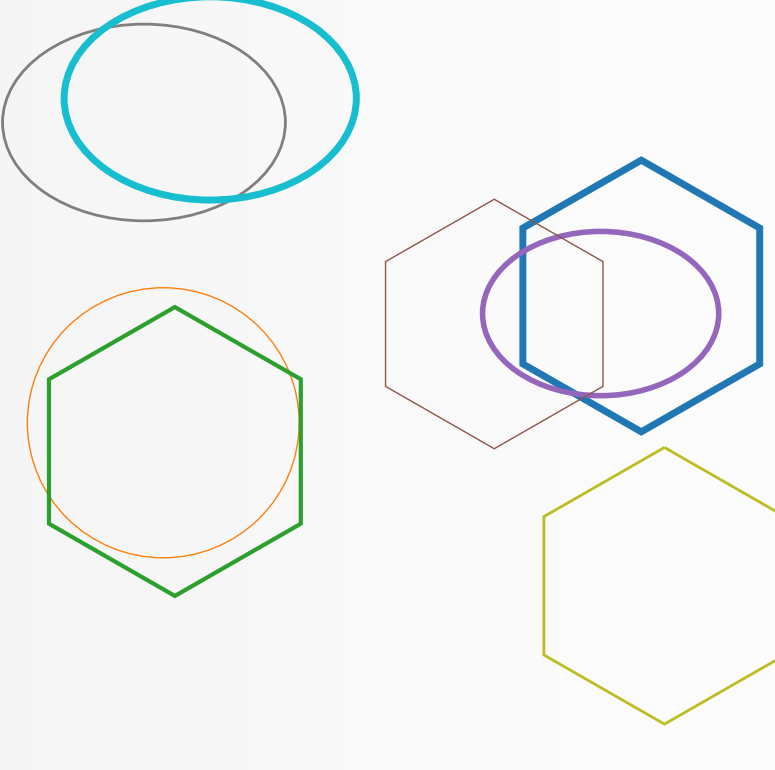[{"shape": "hexagon", "thickness": 2.5, "radius": 0.88, "center": [0.827, 0.616]}, {"shape": "circle", "thickness": 0.5, "radius": 0.88, "center": [0.211, 0.451]}, {"shape": "hexagon", "thickness": 1.5, "radius": 0.94, "center": [0.226, 0.414]}, {"shape": "oval", "thickness": 2, "radius": 0.76, "center": [0.775, 0.593]}, {"shape": "hexagon", "thickness": 0.5, "radius": 0.81, "center": [0.638, 0.579]}, {"shape": "oval", "thickness": 1, "radius": 0.91, "center": [0.186, 0.841]}, {"shape": "hexagon", "thickness": 1, "radius": 0.9, "center": [0.857, 0.239]}, {"shape": "oval", "thickness": 2.5, "radius": 0.94, "center": [0.271, 0.872]}]